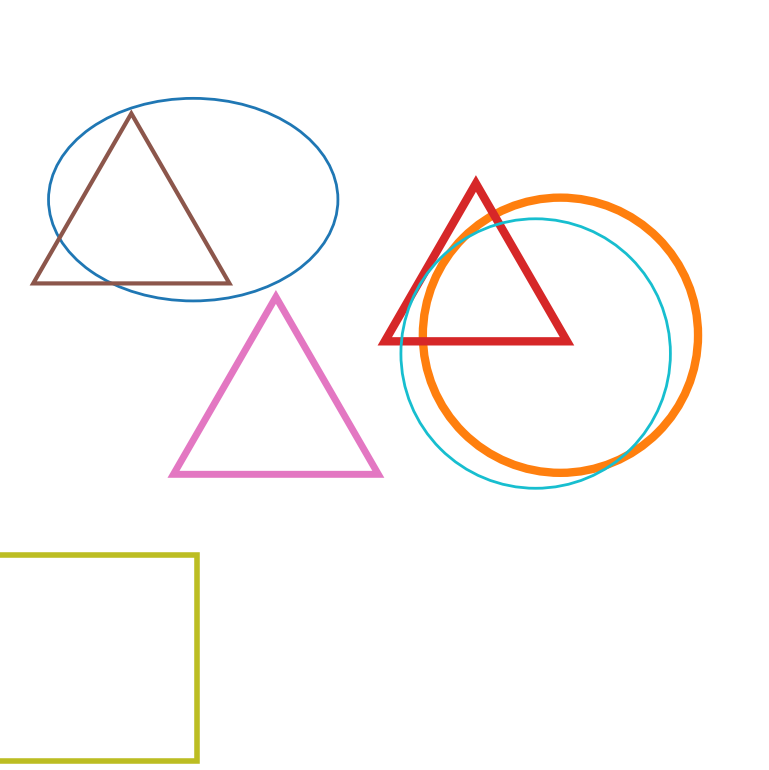[{"shape": "oval", "thickness": 1, "radius": 0.94, "center": [0.251, 0.741]}, {"shape": "circle", "thickness": 3, "radius": 0.89, "center": [0.728, 0.565]}, {"shape": "triangle", "thickness": 3, "radius": 0.68, "center": [0.618, 0.625]}, {"shape": "triangle", "thickness": 1.5, "radius": 0.74, "center": [0.171, 0.705]}, {"shape": "triangle", "thickness": 2.5, "radius": 0.77, "center": [0.358, 0.461]}, {"shape": "square", "thickness": 2, "radius": 0.67, "center": [0.123, 0.146]}, {"shape": "circle", "thickness": 1, "radius": 0.87, "center": [0.696, 0.541]}]